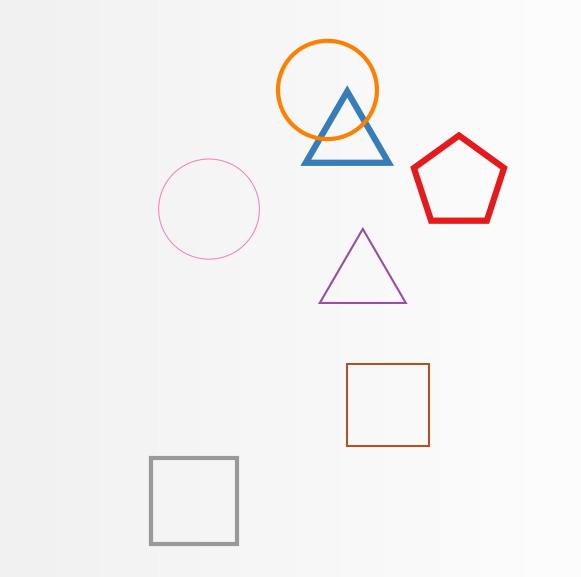[{"shape": "pentagon", "thickness": 3, "radius": 0.41, "center": [0.79, 0.683]}, {"shape": "triangle", "thickness": 3, "radius": 0.41, "center": [0.597, 0.758]}, {"shape": "triangle", "thickness": 1, "radius": 0.43, "center": [0.624, 0.517]}, {"shape": "circle", "thickness": 2, "radius": 0.43, "center": [0.563, 0.843]}, {"shape": "square", "thickness": 1, "radius": 0.35, "center": [0.668, 0.298]}, {"shape": "circle", "thickness": 0.5, "radius": 0.43, "center": [0.36, 0.637]}, {"shape": "square", "thickness": 2, "radius": 0.37, "center": [0.334, 0.132]}]